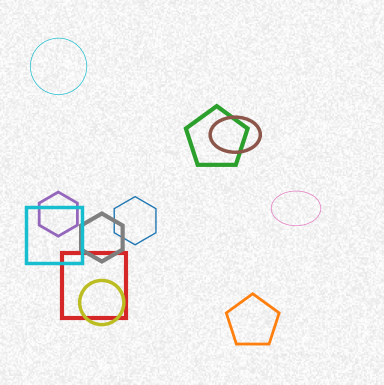[{"shape": "hexagon", "thickness": 1, "radius": 0.31, "center": [0.351, 0.427]}, {"shape": "pentagon", "thickness": 2, "radius": 0.36, "center": [0.656, 0.165]}, {"shape": "pentagon", "thickness": 3, "radius": 0.42, "center": [0.563, 0.64]}, {"shape": "square", "thickness": 3, "radius": 0.42, "center": [0.244, 0.259]}, {"shape": "hexagon", "thickness": 2, "radius": 0.29, "center": [0.151, 0.444]}, {"shape": "oval", "thickness": 2.5, "radius": 0.33, "center": [0.611, 0.65]}, {"shape": "oval", "thickness": 0.5, "radius": 0.32, "center": [0.769, 0.459]}, {"shape": "hexagon", "thickness": 3, "radius": 0.31, "center": [0.265, 0.383]}, {"shape": "circle", "thickness": 2.5, "radius": 0.29, "center": [0.264, 0.214]}, {"shape": "circle", "thickness": 0.5, "radius": 0.37, "center": [0.152, 0.828]}, {"shape": "square", "thickness": 2.5, "radius": 0.36, "center": [0.141, 0.389]}]